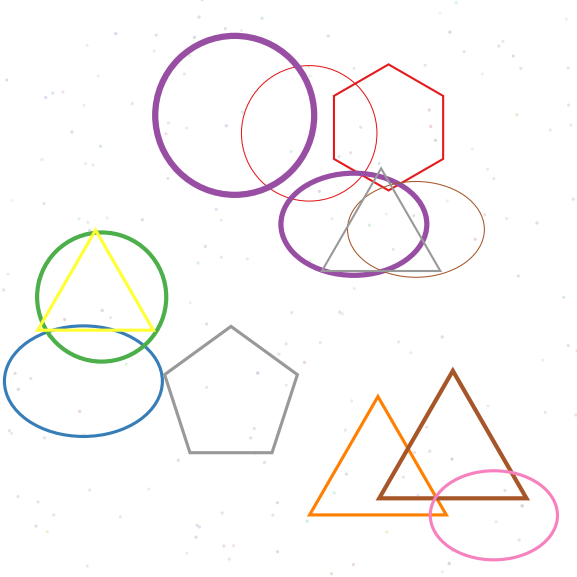[{"shape": "circle", "thickness": 0.5, "radius": 0.59, "center": [0.535, 0.768]}, {"shape": "hexagon", "thickness": 1, "radius": 0.55, "center": [0.673, 0.778]}, {"shape": "oval", "thickness": 1.5, "radius": 0.68, "center": [0.144, 0.339]}, {"shape": "circle", "thickness": 2, "radius": 0.56, "center": [0.176, 0.485]}, {"shape": "circle", "thickness": 3, "radius": 0.69, "center": [0.406, 0.799]}, {"shape": "oval", "thickness": 2.5, "radius": 0.63, "center": [0.613, 0.611]}, {"shape": "triangle", "thickness": 1.5, "radius": 0.68, "center": [0.654, 0.176]}, {"shape": "triangle", "thickness": 1.5, "radius": 0.58, "center": [0.165, 0.485]}, {"shape": "oval", "thickness": 0.5, "radius": 0.59, "center": [0.72, 0.602]}, {"shape": "triangle", "thickness": 2, "radius": 0.74, "center": [0.784, 0.21]}, {"shape": "oval", "thickness": 1.5, "radius": 0.55, "center": [0.855, 0.107]}, {"shape": "triangle", "thickness": 1, "radius": 0.59, "center": [0.66, 0.589]}, {"shape": "pentagon", "thickness": 1.5, "radius": 0.6, "center": [0.4, 0.313]}]